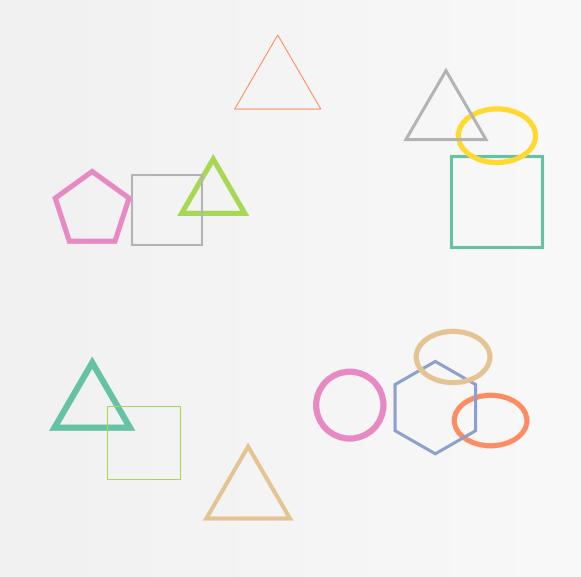[{"shape": "triangle", "thickness": 3, "radius": 0.38, "center": [0.159, 0.296]}, {"shape": "square", "thickness": 1.5, "radius": 0.39, "center": [0.855, 0.65]}, {"shape": "oval", "thickness": 2.5, "radius": 0.31, "center": [0.844, 0.271]}, {"shape": "triangle", "thickness": 0.5, "radius": 0.43, "center": [0.478, 0.853]}, {"shape": "hexagon", "thickness": 1.5, "radius": 0.4, "center": [0.749, 0.293]}, {"shape": "circle", "thickness": 3, "radius": 0.29, "center": [0.602, 0.298]}, {"shape": "pentagon", "thickness": 2.5, "radius": 0.33, "center": [0.159, 0.635]}, {"shape": "square", "thickness": 0.5, "radius": 0.31, "center": [0.246, 0.232]}, {"shape": "triangle", "thickness": 2.5, "radius": 0.31, "center": [0.367, 0.661]}, {"shape": "oval", "thickness": 2.5, "radius": 0.33, "center": [0.855, 0.764]}, {"shape": "oval", "thickness": 2.5, "radius": 0.32, "center": [0.779, 0.381]}, {"shape": "triangle", "thickness": 2, "radius": 0.42, "center": [0.427, 0.143]}, {"shape": "triangle", "thickness": 1.5, "radius": 0.4, "center": [0.767, 0.797]}, {"shape": "square", "thickness": 1, "radius": 0.3, "center": [0.287, 0.635]}]